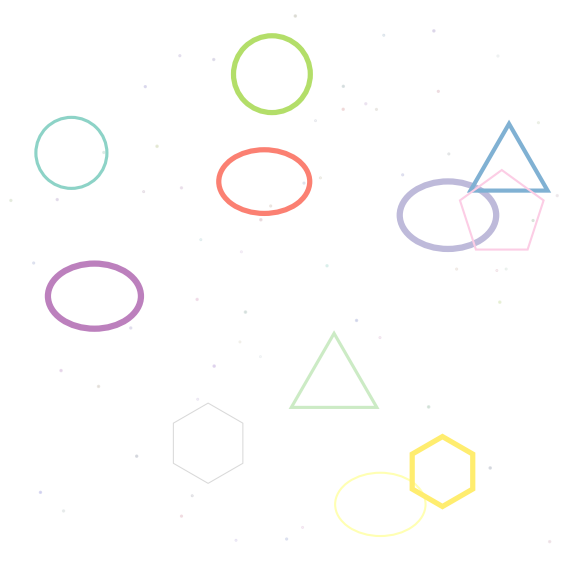[{"shape": "circle", "thickness": 1.5, "radius": 0.31, "center": [0.124, 0.734]}, {"shape": "oval", "thickness": 1, "radius": 0.39, "center": [0.659, 0.126]}, {"shape": "oval", "thickness": 3, "radius": 0.42, "center": [0.776, 0.627]}, {"shape": "oval", "thickness": 2.5, "radius": 0.39, "center": [0.458, 0.685]}, {"shape": "triangle", "thickness": 2, "radius": 0.39, "center": [0.881, 0.708]}, {"shape": "circle", "thickness": 2.5, "radius": 0.33, "center": [0.471, 0.871]}, {"shape": "pentagon", "thickness": 1, "radius": 0.38, "center": [0.869, 0.629]}, {"shape": "hexagon", "thickness": 0.5, "radius": 0.35, "center": [0.36, 0.232]}, {"shape": "oval", "thickness": 3, "radius": 0.4, "center": [0.164, 0.486]}, {"shape": "triangle", "thickness": 1.5, "radius": 0.43, "center": [0.578, 0.336]}, {"shape": "hexagon", "thickness": 2.5, "radius": 0.3, "center": [0.766, 0.183]}]